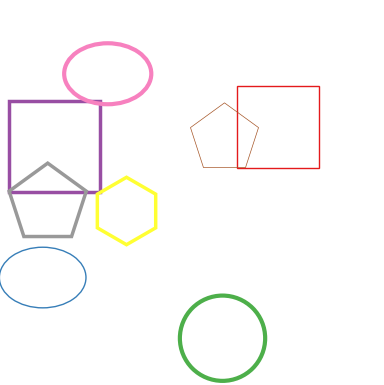[{"shape": "square", "thickness": 1, "radius": 0.53, "center": [0.723, 0.669]}, {"shape": "oval", "thickness": 1, "radius": 0.56, "center": [0.111, 0.279]}, {"shape": "circle", "thickness": 3, "radius": 0.55, "center": [0.578, 0.121]}, {"shape": "square", "thickness": 2.5, "radius": 0.59, "center": [0.141, 0.619]}, {"shape": "hexagon", "thickness": 2.5, "radius": 0.44, "center": [0.329, 0.452]}, {"shape": "pentagon", "thickness": 0.5, "radius": 0.46, "center": [0.583, 0.64]}, {"shape": "oval", "thickness": 3, "radius": 0.57, "center": [0.28, 0.808]}, {"shape": "pentagon", "thickness": 2.5, "radius": 0.53, "center": [0.124, 0.471]}]